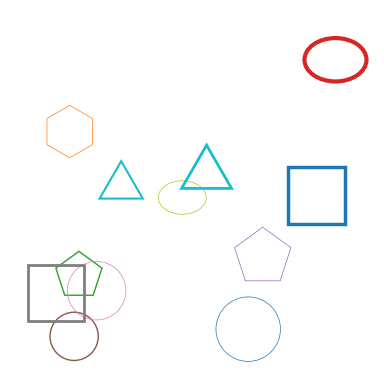[{"shape": "square", "thickness": 2.5, "radius": 0.37, "center": [0.822, 0.492]}, {"shape": "circle", "thickness": 0.5, "radius": 0.42, "center": [0.645, 0.145]}, {"shape": "hexagon", "thickness": 0.5, "radius": 0.34, "center": [0.181, 0.658]}, {"shape": "pentagon", "thickness": 1, "radius": 0.31, "center": [0.205, 0.284]}, {"shape": "oval", "thickness": 3, "radius": 0.4, "center": [0.871, 0.845]}, {"shape": "pentagon", "thickness": 0.5, "radius": 0.38, "center": [0.682, 0.333]}, {"shape": "circle", "thickness": 1, "radius": 0.31, "center": [0.193, 0.126]}, {"shape": "circle", "thickness": 0.5, "radius": 0.38, "center": [0.251, 0.245]}, {"shape": "square", "thickness": 2, "radius": 0.36, "center": [0.146, 0.239]}, {"shape": "oval", "thickness": 0.5, "radius": 0.31, "center": [0.473, 0.487]}, {"shape": "triangle", "thickness": 2, "radius": 0.37, "center": [0.537, 0.548]}, {"shape": "triangle", "thickness": 1.5, "radius": 0.32, "center": [0.315, 0.517]}]